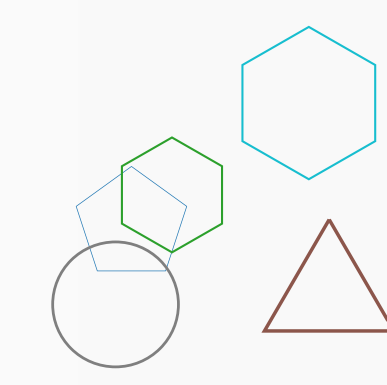[{"shape": "pentagon", "thickness": 0.5, "radius": 0.75, "center": [0.339, 0.418]}, {"shape": "hexagon", "thickness": 1.5, "radius": 0.75, "center": [0.444, 0.494]}, {"shape": "triangle", "thickness": 2.5, "radius": 0.96, "center": [0.85, 0.237]}, {"shape": "circle", "thickness": 2, "radius": 0.81, "center": [0.298, 0.209]}, {"shape": "hexagon", "thickness": 1.5, "radius": 0.99, "center": [0.797, 0.732]}]